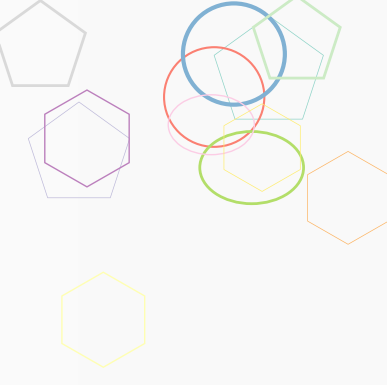[{"shape": "pentagon", "thickness": 0.5, "radius": 0.74, "center": [0.694, 0.811]}, {"shape": "hexagon", "thickness": 1, "radius": 0.62, "center": [0.267, 0.17]}, {"shape": "pentagon", "thickness": 0.5, "radius": 0.69, "center": [0.204, 0.598]}, {"shape": "circle", "thickness": 1.5, "radius": 0.65, "center": [0.553, 0.748]}, {"shape": "circle", "thickness": 3, "radius": 0.66, "center": [0.604, 0.86]}, {"shape": "hexagon", "thickness": 0.5, "radius": 0.6, "center": [0.898, 0.486]}, {"shape": "oval", "thickness": 2, "radius": 0.67, "center": [0.649, 0.565]}, {"shape": "oval", "thickness": 1, "radius": 0.56, "center": [0.545, 0.676]}, {"shape": "pentagon", "thickness": 2, "radius": 0.61, "center": [0.104, 0.876]}, {"shape": "hexagon", "thickness": 1, "radius": 0.63, "center": [0.224, 0.64]}, {"shape": "pentagon", "thickness": 2, "radius": 0.59, "center": [0.766, 0.893]}, {"shape": "hexagon", "thickness": 0.5, "radius": 0.57, "center": [0.676, 0.617]}]